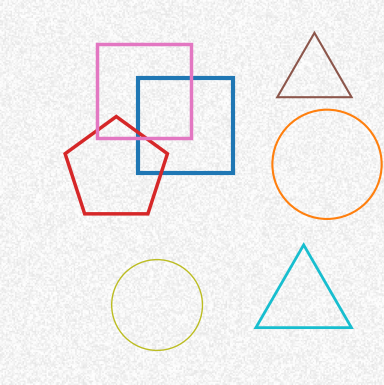[{"shape": "square", "thickness": 3, "radius": 0.62, "center": [0.481, 0.674]}, {"shape": "circle", "thickness": 1.5, "radius": 0.71, "center": [0.849, 0.573]}, {"shape": "pentagon", "thickness": 2.5, "radius": 0.7, "center": [0.302, 0.558]}, {"shape": "triangle", "thickness": 1.5, "radius": 0.56, "center": [0.817, 0.803]}, {"shape": "square", "thickness": 2.5, "radius": 0.61, "center": [0.374, 0.763]}, {"shape": "circle", "thickness": 1, "radius": 0.59, "center": [0.408, 0.208]}, {"shape": "triangle", "thickness": 2, "radius": 0.72, "center": [0.789, 0.221]}]